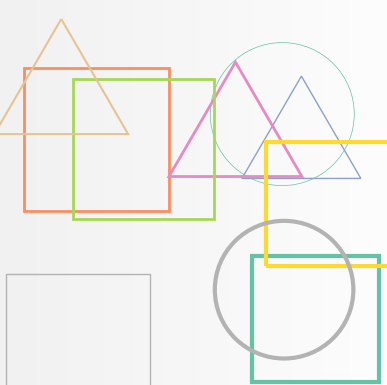[{"shape": "square", "thickness": 3, "radius": 0.82, "center": [0.814, 0.172]}, {"shape": "circle", "thickness": 0.5, "radius": 0.93, "center": [0.728, 0.704]}, {"shape": "square", "thickness": 2, "radius": 0.93, "center": [0.249, 0.638]}, {"shape": "triangle", "thickness": 1, "radius": 0.89, "center": [0.778, 0.625]}, {"shape": "triangle", "thickness": 2, "radius": 0.99, "center": [0.608, 0.641]}, {"shape": "square", "thickness": 2, "radius": 0.91, "center": [0.37, 0.613]}, {"shape": "square", "thickness": 3, "radius": 0.8, "center": [0.847, 0.47]}, {"shape": "triangle", "thickness": 1.5, "radius": 1.0, "center": [0.158, 0.751]}, {"shape": "circle", "thickness": 3, "radius": 0.89, "center": [0.733, 0.248]}, {"shape": "square", "thickness": 1, "radius": 0.93, "center": [0.201, 0.102]}]